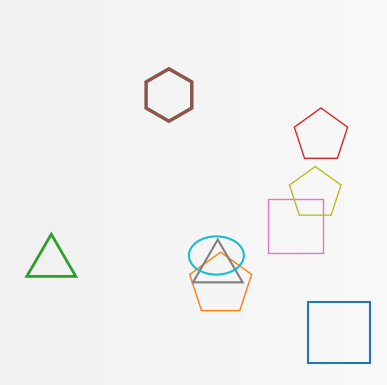[{"shape": "square", "thickness": 1.5, "radius": 0.4, "center": [0.875, 0.136]}, {"shape": "pentagon", "thickness": 1, "radius": 0.42, "center": [0.569, 0.261]}, {"shape": "triangle", "thickness": 2, "radius": 0.37, "center": [0.132, 0.319]}, {"shape": "pentagon", "thickness": 1, "radius": 0.36, "center": [0.828, 0.647]}, {"shape": "hexagon", "thickness": 2.5, "radius": 0.34, "center": [0.436, 0.753]}, {"shape": "square", "thickness": 1, "radius": 0.35, "center": [0.762, 0.413]}, {"shape": "triangle", "thickness": 1.5, "radius": 0.37, "center": [0.562, 0.304]}, {"shape": "pentagon", "thickness": 1, "radius": 0.35, "center": [0.814, 0.498]}, {"shape": "oval", "thickness": 1.5, "radius": 0.35, "center": [0.558, 0.336]}]